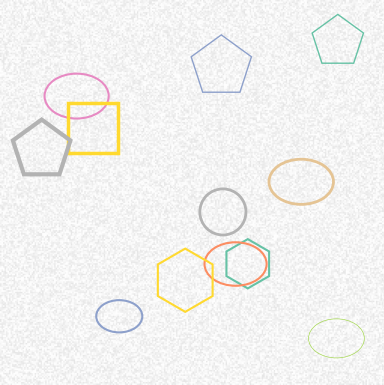[{"shape": "hexagon", "thickness": 1.5, "radius": 0.32, "center": [0.644, 0.315]}, {"shape": "pentagon", "thickness": 1, "radius": 0.35, "center": [0.877, 0.893]}, {"shape": "oval", "thickness": 1.5, "radius": 0.4, "center": [0.612, 0.314]}, {"shape": "pentagon", "thickness": 1, "radius": 0.41, "center": [0.575, 0.827]}, {"shape": "oval", "thickness": 1.5, "radius": 0.3, "center": [0.31, 0.179]}, {"shape": "oval", "thickness": 1.5, "radius": 0.42, "center": [0.199, 0.75]}, {"shape": "oval", "thickness": 0.5, "radius": 0.36, "center": [0.874, 0.121]}, {"shape": "hexagon", "thickness": 1.5, "radius": 0.41, "center": [0.481, 0.272]}, {"shape": "square", "thickness": 2.5, "radius": 0.33, "center": [0.242, 0.668]}, {"shape": "oval", "thickness": 2, "radius": 0.42, "center": [0.782, 0.528]}, {"shape": "pentagon", "thickness": 3, "radius": 0.39, "center": [0.108, 0.611]}, {"shape": "circle", "thickness": 2, "radius": 0.3, "center": [0.579, 0.45]}]